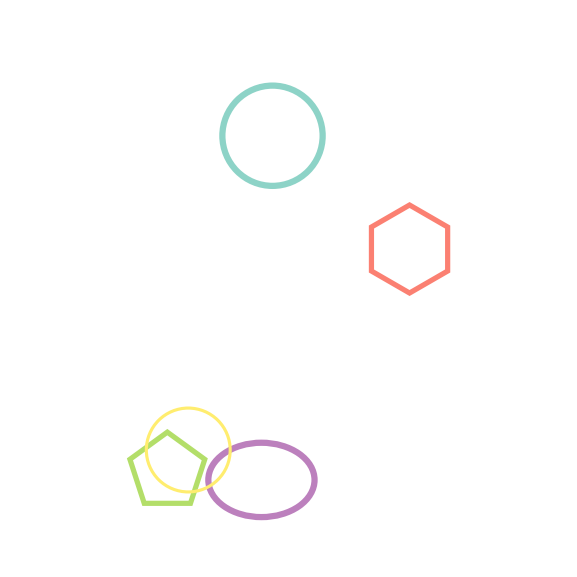[{"shape": "circle", "thickness": 3, "radius": 0.43, "center": [0.472, 0.764]}, {"shape": "hexagon", "thickness": 2.5, "radius": 0.38, "center": [0.709, 0.568]}, {"shape": "pentagon", "thickness": 2.5, "radius": 0.34, "center": [0.29, 0.183]}, {"shape": "oval", "thickness": 3, "radius": 0.46, "center": [0.453, 0.168]}, {"shape": "circle", "thickness": 1.5, "radius": 0.36, "center": [0.326, 0.22]}]